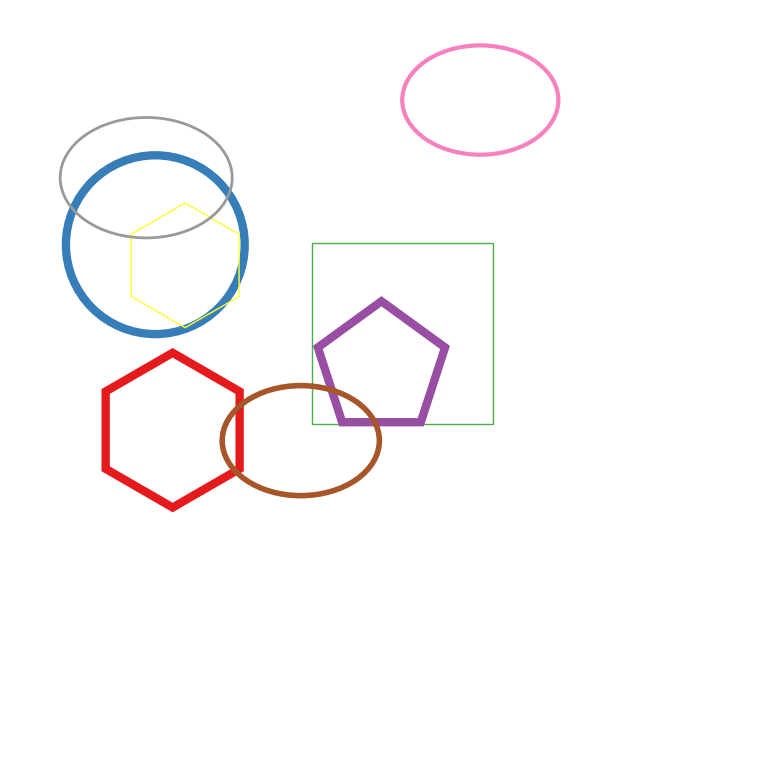[{"shape": "hexagon", "thickness": 3, "radius": 0.5, "center": [0.224, 0.441]}, {"shape": "circle", "thickness": 3, "radius": 0.58, "center": [0.202, 0.682]}, {"shape": "square", "thickness": 0.5, "radius": 0.59, "center": [0.523, 0.567]}, {"shape": "pentagon", "thickness": 3, "radius": 0.43, "center": [0.495, 0.522]}, {"shape": "hexagon", "thickness": 0.5, "radius": 0.4, "center": [0.24, 0.655]}, {"shape": "oval", "thickness": 2, "radius": 0.51, "center": [0.391, 0.428]}, {"shape": "oval", "thickness": 1.5, "radius": 0.51, "center": [0.624, 0.87]}, {"shape": "oval", "thickness": 1, "radius": 0.56, "center": [0.19, 0.769]}]